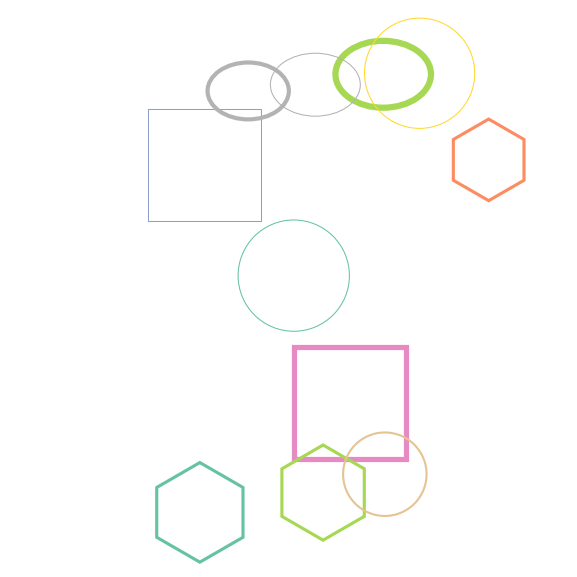[{"shape": "hexagon", "thickness": 1.5, "radius": 0.43, "center": [0.346, 0.112]}, {"shape": "circle", "thickness": 0.5, "radius": 0.48, "center": [0.509, 0.522]}, {"shape": "hexagon", "thickness": 1.5, "radius": 0.35, "center": [0.846, 0.722]}, {"shape": "square", "thickness": 0.5, "radius": 0.49, "center": [0.354, 0.713]}, {"shape": "square", "thickness": 2.5, "radius": 0.49, "center": [0.606, 0.302]}, {"shape": "oval", "thickness": 3, "radius": 0.41, "center": [0.664, 0.871]}, {"shape": "hexagon", "thickness": 1.5, "radius": 0.41, "center": [0.559, 0.146]}, {"shape": "circle", "thickness": 0.5, "radius": 0.48, "center": [0.727, 0.872]}, {"shape": "circle", "thickness": 1, "radius": 0.36, "center": [0.666, 0.178]}, {"shape": "oval", "thickness": 0.5, "radius": 0.39, "center": [0.546, 0.852]}, {"shape": "oval", "thickness": 2, "radius": 0.35, "center": [0.43, 0.842]}]